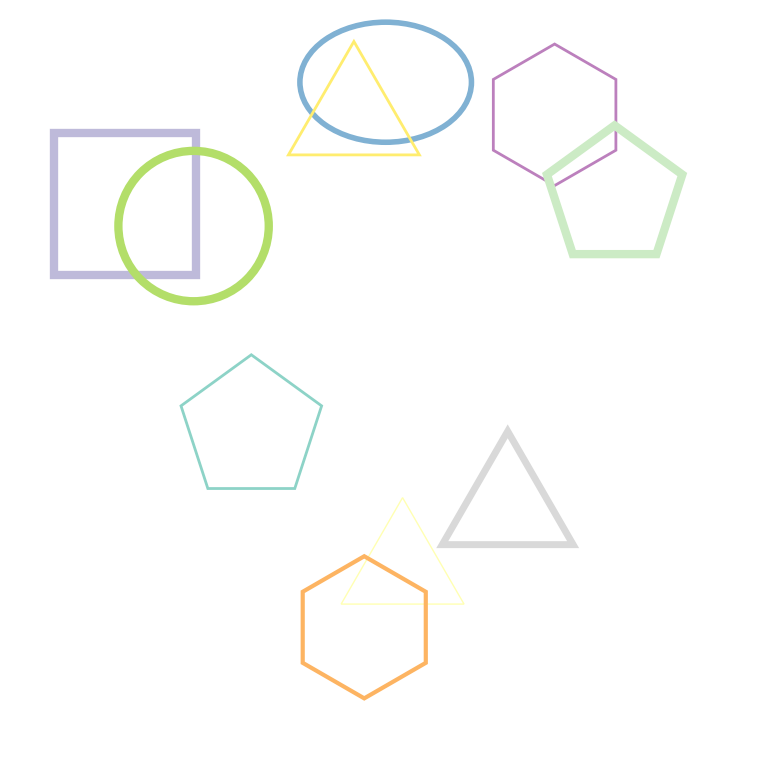[{"shape": "pentagon", "thickness": 1, "radius": 0.48, "center": [0.326, 0.443]}, {"shape": "triangle", "thickness": 0.5, "radius": 0.46, "center": [0.523, 0.262]}, {"shape": "square", "thickness": 3, "radius": 0.46, "center": [0.162, 0.735]}, {"shape": "oval", "thickness": 2, "radius": 0.56, "center": [0.501, 0.893]}, {"shape": "hexagon", "thickness": 1.5, "radius": 0.46, "center": [0.473, 0.185]}, {"shape": "circle", "thickness": 3, "radius": 0.49, "center": [0.251, 0.706]}, {"shape": "triangle", "thickness": 2.5, "radius": 0.49, "center": [0.659, 0.342]}, {"shape": "hexagon", "thickness": 1, "radius": 0.46, "center": [0.72, 0.851]}, {"shape": "pentagon", "thickness": 3, "radius": 0.46, "center": [0.798, 0.745]}, {"shape": "triangle", "thickness": 1, "radius": 0.49, "center": [0.46, 0.848]}]